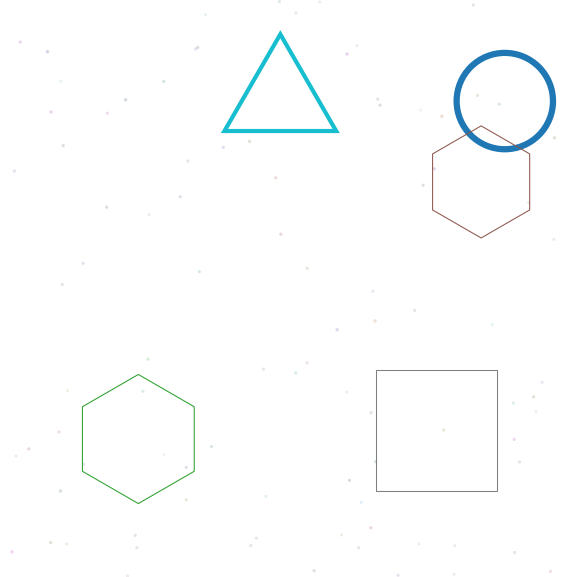[{"shape": "circle", "thickness": 3, "radius": 0.42, "center": [0.874, 0.824]}, {"shape": "hexagon", "thickness": 0.5, "radius": 0.56, "center": [0.24, 0.239]}, {"shape": "hexagon", "thickness": 0.5, "radius": 0.49, "center": [0.833, 0.684]}, {"shape": "square", "thickness": 0.5, "radius": 0.52, "center": [0.756, 0.253]}, {"shape": "triangle", "thickness": 2, "radius": 0.56, "center": [0.485, 0.828]}]